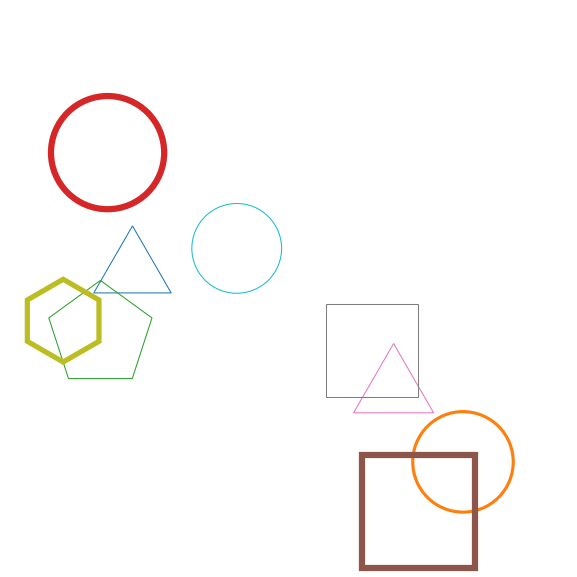[{"shape": "triangle", "thickness": 0.5, "radius": 0.39, "center": [0.229, 0.531]}, {"shape": "circle", "thickness": 1.5, "radius": 0.44, "center": [0.802, 0.199]}, {"shape": "pentagon", "thickness": 0.5, "radius": 0.47, "center": [0.174, 0.42]}, {"shape": "circle", "thickness": 3, "radius": 0.49, "center": [0.186, 0.735]}, {"shape": "square", "thickness": 3, "radius": 0.49, "center": [0.724, 0.113]}, {"shape": "triangle", "thickness": 0.5, "radius": 0.4, "center": [0.682, 0.324]}, {"shape": "square", "thickness": 0.5, "radius": 0.4, "center": [0.644, 0.393]}, {"shape": "hexagon", "thickness": 2.5, "radius": 0.36, "center": [0.109, 0.444]}, {"shape": "circle", "thickness": 0.5, "radius": 0.39, "center": [0.41, 0.569]}]